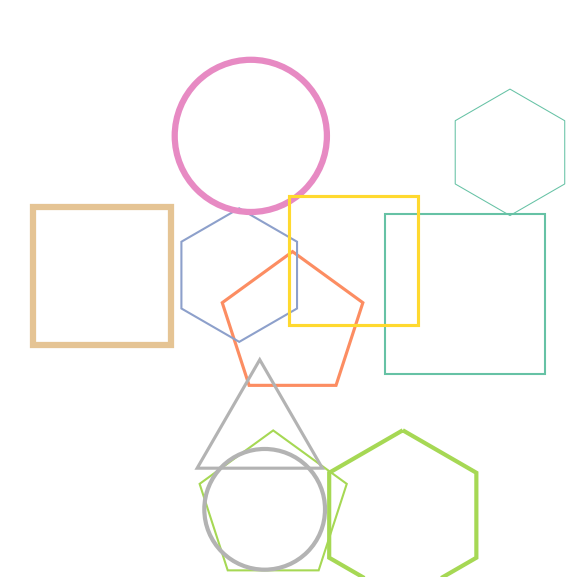[{"shape": "hexagon", "thickness": 0.5, "radius": 0.55, "center": [0.883, 0.735]}, {"shape": "square", "thickness": 1, "radius": 0.69, "center": [0.806, 0.49]}, {"shape": "pentagon", "thickness": 1.5, "radius": 0.64, "center": [0.507, 0.435]}, {"shape": "hexagon", "thickness": 1, "radius": 0.58, "center": [0.414, 0.523]}, {"shape": "circle", "thickness": 3, "radius": 0.66, "center": [0.434, 0.764]}, {"shape": "pentagon", "thickness": 1, "radius": 0.67, "center": [0.473, 0.12]}, {"shape": "hexagon", "thickness": 2, "radius": 0.74, "center": [0.697, 0.107]}, {"shape": "square", "thickness": 1.5, "radius": 0.56, "center": [0.612, 0.548]}, {"shape": "square", "thickness": 3, "radius": 0.6, "center": [0.177, 0.522]}, {"shape": "triangle", "thickness": 1.5, "radius": 0.63, "center": [0.45, 0.251]}, {"shape": "circle", "thickness": 2, "radius": 0.52, "center": [0.458, 0.117]}]